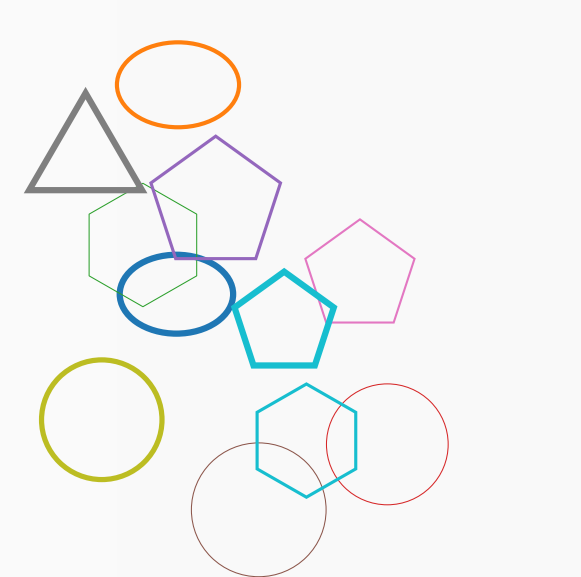[{"shape": "oval", "thickness": 3, "radius": 0.49, "center": [0.304, 0.49]}, {"shape": "oval", "thickness": 2, "radius": 0.53, "center": [0.306, 0.852]}, {"shape": "hexagon", "thickness": 0.5, "radius": 0.53, "center": [0.246, 0.575]}, {"shape": "circle", "thickness": 0.5, "radius": 0.52, "center": [0.666, 0.23]}, {"shape": "pentagon", "thickness": 1.5, "radius": 0.59, "center": [0.371, 0.646]}, {"shape": "circle", "thickness": 0.5, "radius": 0.58, "center": [0.445, 0.116]}, {"shape": "pentagon", "thickness": 1, "radius": 0.49, "center": [0.619, 0.521]}, {"shape": "triangle", "thickness": 3, "radius": 0.56, "center": [0.147, 0.726]}, {"shape": "circle", "thickness": 2.5, "radius": 0.52, "center": [0.175, 0.272]}, {"shape": "pentagon", "thickness": 3, "radius": 0.45, "center": [0.489, 0.439]}, {"shape": "hexagon", "thickness": 1.5, "radius": 0.49, "center": [0.527, 0.236]}]